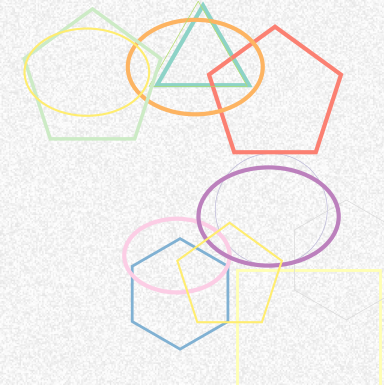[{"shape": "triangle", "thickness": 3, "radius": 0.69, "center": [0.527, 0.848]}, {"shape": "square", "thickness": 2, "radius": 0.93, "center": [0.802, 0.113]}, {"shape": "circle", "thickness": 0.5, "radius": 0.73, "center": [0.705, 0.456]}, {"shape": "pentagon", "thickness": 3, "radius": 0.9, "center": [0.714, 0.75]}, {"shape": "hexagon", "thickness": 2, "radius": 0.72, "center": [0.468, 0.237]}, {"shape": "oval", "thickness": 3, "radius": 0.88, "center": [0.507, 0.826]}, {"shape": "triangle", "thickness": 0.5, "radius": 0.74, "center": [0.515, 0.849]}, {"shape": "oval", "thickness": 3, "radius": 0.68, "center": [0.46, 0.336]}, {"shape": "hexagon", "thickness": 0.5, "radius": 0.78, "center": [0.899, 0.325]}, {"shape": "oval", "thickness": 3, "radius": 0.91, "center": [0.698, 0.438]}, {"shape": "pentagon", "thickness": 2.5, "radius": 0.93, "center": [0.24, 0.79]}, {"shape": "pentagon", "thickness": 1.5, "radius": 0.71, "center": [0.596, 0.279]}, {"shape": "oval", "thickness": 1.5, "radius": 0.81, "center": [0.226, 0.813]}]